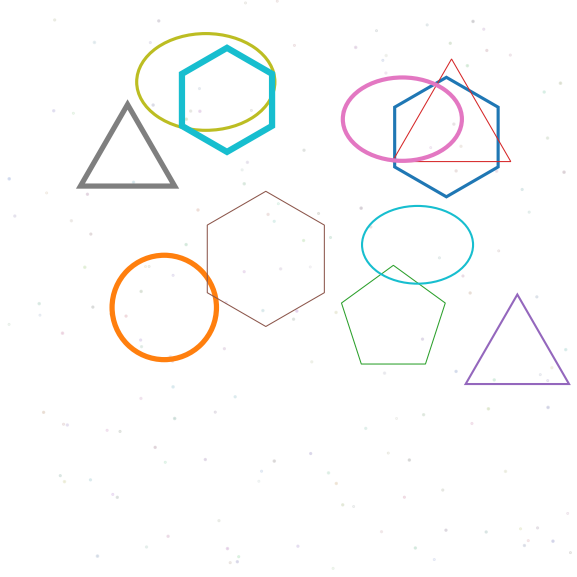[{"shape": "hexagon", "thickness": 1.5, "radius": 0.52, "center": [0.773, 0.762]}, {"shape": "circle", "thickness": 2.5, "radius": 0.45, "center": [0.284, 0.467]}, {"shape": "pentagon", "thickness": 0.5, "radius": 0.47, "center": [0.681, 0.445]}, {"shape": "triangle", "thickness": 0.5, "radius": 0.59, "center": [0.782, 0.779]}, {"shape": "triangle", "thickness": 1, "radius": 0.52, "center": [0.896, 0.386]}, {"shape": "hexagon", "thickness": 0.5, "radius": 0.59, "center": [0.46, 0.551]}, {"shape": "oval", "thickness": 2, "radius": 0.52, "center": [0.697, 0.793]}, {"shape": "triangle", "thickness": 2.5, "radius": 0.47, "center": [0.221, 0.724]}, {"shape": "oval", "thickness": 1.5, "radius": 0.6, "center": [0.356, 0.857]}, {"shape": "hexagon", "thickness": 3, "radius": 0.45, "center": [0.393, 0.826]}, {"shape": "oval", "thickness": 1, "radius": 0.48, "center": [0.723, 0.575]}]